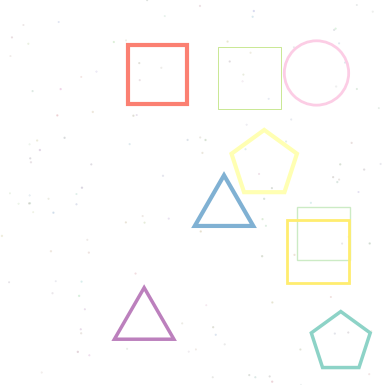[{"shape": "pentagon", "thickness": 2.5, "radius": 0.4, "center": [0.885, 0.11]}, {"shape": "pentagon", "thickness": 3, "radius": 0.45, "center": [0.686, 0.573]}, {"shape": "square", "thickness": 3, "radius": 0.38, "center": [0.408, 0.807]}, {"shape": "triangle", "thickness": 3, "radius": 0.44, "center": [0.582, 0.457]}, {"shape": "square", "thickness": 0.5, "radius": 0.41, "center": [0.649, 0.797]}, {"shape": "circle", "thickness": 2, "radius": 0.42, "center": [0.822, 0.81]}, {"shape": "triangle", "thickness": 2.5, "radius": 0.45, "center": [0.374, 0.164]}, {"shape": "square", "thickness": 1, "radius": 0.35, "center": [0.84, 0.393]}, {"shape": "square", "thickness": 2, "radius": 0.41, "center": [0.826, 0.347]}]